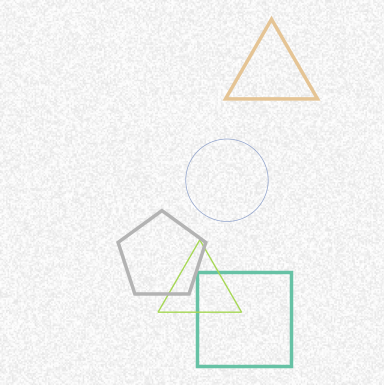[{"shape": "square", "thickness": 2.5, "radius": 0.61, "center": [0.633, 0.172]}, {"shape": "circle", "thickness": 0.5, "radius": 0.54, "center": [0.59, 0.532]}, {"shape": "triangle", "thickness": 1, "radius": 0.63, "center": [0.519, 0.252]}, {"shape": "triangle", "thickness": 2.5, "radius": 0.69, "center": [0.705, 0.812]}, {"shape": "pentagon", "thickness": 2.5, "radius": 0.6, "center": [0.421, 0.333]}]